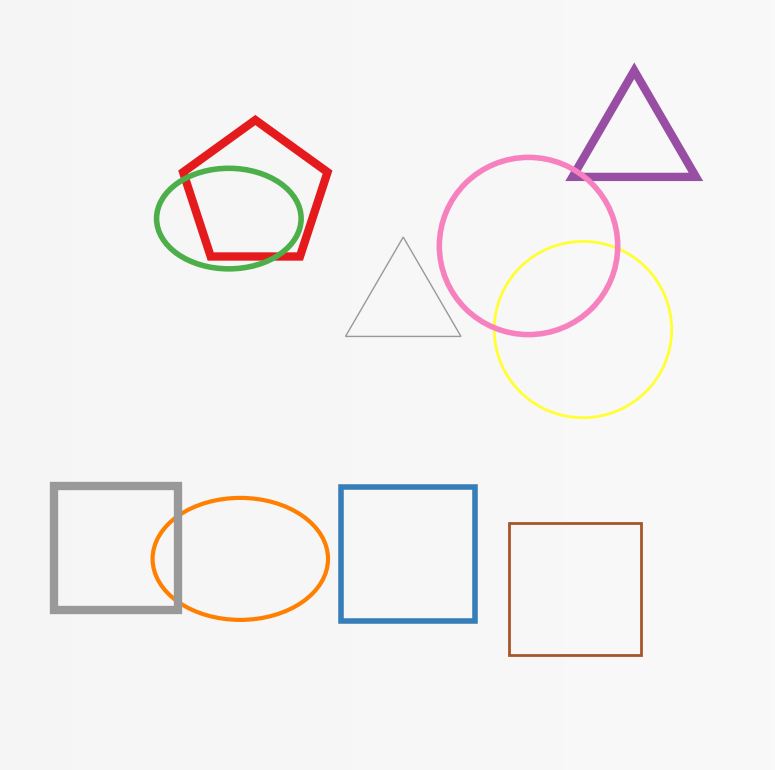[{"shape": "pentagon", "thickness": 3, "radius": 0.49, "center": [0.329, 0.746]}, {"shape": "square", "thickness": 2, "radius": 0.43, "center": [0.526, 0.281]}, {"shape": "oval", "thickness": 2, "radius": 0.47, "center": [0.295, 0.716]}, {"shape": "triangle", "thickness": 3, "radius": 0.46, "center": [0.818, 0.816]}, {"shape": "oval", "thickness": 1.5, "radius": 0.57, "center": [0.31, 0.274]}, {"shape": "circle", "thickness": 1, "radius": 0.57, "center": [0.752, 0.572]}, {"shape": "square", "thickness": 1, "radius": 0.43, "center": [0.742, 0.235]}, {"shape": "circle", "thickness": 2, "radius": 0.58, "center": [0.682, 0.681]}, {"shape": "square", "thickness": 3, "radius": 0.4, "center": [0.15, 0.289]}, {"shape": "triangle", "thickness": 0.5, "radius": 0.43, "center": [0.52, 0.606]}]